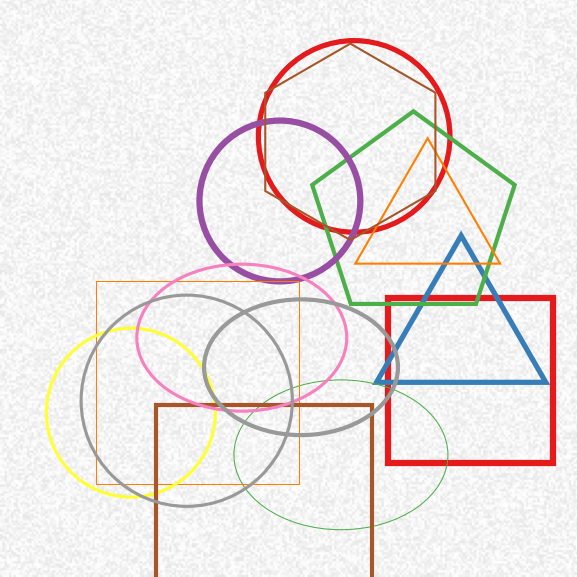[{"shape": "circle", "thickness": 2.5, "radius": 0.83, "center": [0.613, 0.763]}, {"shape": "square", "thickness": 3, "radius": 0.71, "center": [0.814, 0.34]}, {"shape": "triangle", "thickness": 2.5, "radius": 0.85, "center": [0.799, 0.422]}, {"shape": "oval", "thickness": 0.5, "radius": 0.93, "center": [0.59, 0.212]}, {"shape": "pentagon", "thickness": 2, "radius": 0.92, "center": [0.716, 0.622]}, {"shape": "circle", "thickness": 3, "radius": 0.7, "center": [0.485, 0.651]}, {"shape": "triangle", "thickness": 1, "radius": 0.72, "center": [0.741, 0.615]}, {"shape": "square", "thickness": 0.5, "radius": 0.88, "center": [0.342, 0.337]}, {"shape": "circle", "thickness": 1.5, "radius": 0.73, "center": [0.227, 0.285]}, {"shape": "hexagon", "thickness": 1, "radius": 0.85, "center": [0.607, 0.753]}, {"shape": "square", "thickness": 2, "radius": 0.93, "center": [0.457, 0.112]}, {"shape": "oval", "thickness": 1.5, "radius": 0.91, "center": [0.419, 0.414]}, {"shape": "oval", "thickness": 2, "radius": 0.84, "center": [0.521, 0.363]}, {"shape": "circle", "thickness": 1.5, "radius": 0.91, "center": [0.323, 0.305]}]